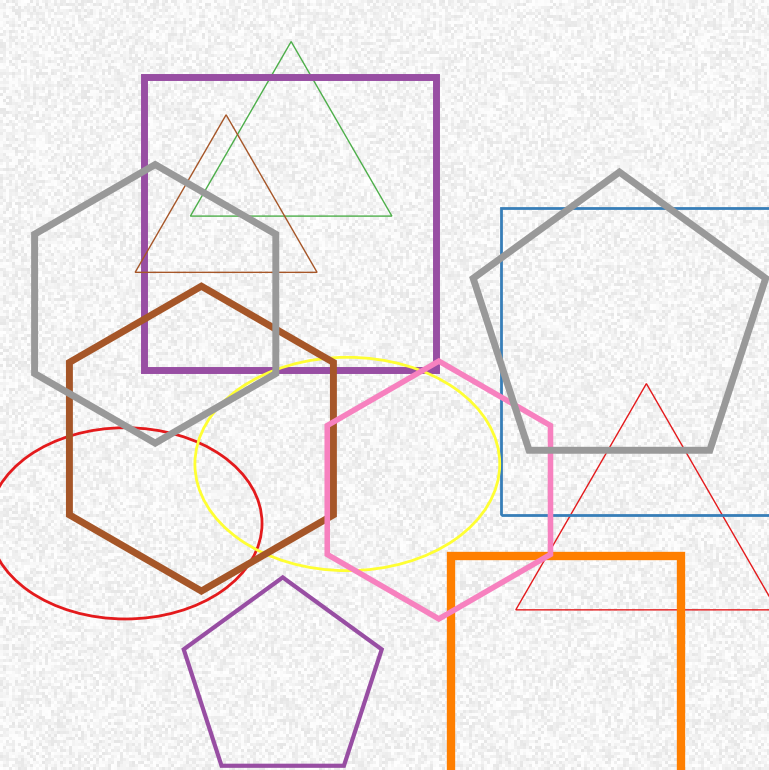[{"shape": "oval", "thickness": 1, "radius": 0.89, "center": [0.163, 0.32]}, {"shape": "triangle", "thickness": 0.5, "radius": 0.98, "center": [0.839, 0.306]}, {"shape": "square", "thickness": 1, "radius": 1.0, "center": [0.851, 0.53]}, {"shape": "triangle", "thickness": 0.5, "radius": 0.76, "center": [0.378, 0.795]}, {"shape": "square", "thickness": 2.5, "radius": 0.95, "center": [0.376, 0.71]}, {"shape": "pentagon", "thickness": 1.5, "radius": 0.68, "center": [0.367, 0.115]}, {"shape": "square", "thickness": 3, "radius": 0.75, "center": [0.735, 0.128]}, {"shape": "oval", "thickness": 1, "radius": 0.99, "center": [0.451, 0.397]}, {"shape": "hexagon", "thickness": 2.5, "radius": 0.99, "center": [0.262, 0.43]}, {"shape": "triangle", "thickness": 0.5, "radius": 0.68, "center": [0.294, 0.715]}, {"shape": "hexagon", "thickness": 2, "radius": 0.84, "center": [0.57, 0.364]}, {"shape": "hexagon", "thickness": 2.5, "radius": 0.9, "center": [0.202, 0.605]}, {"shape": "pentagon", "thickness": 2.5, "radius": 1.0, "center": [0.804, 0.577]}]